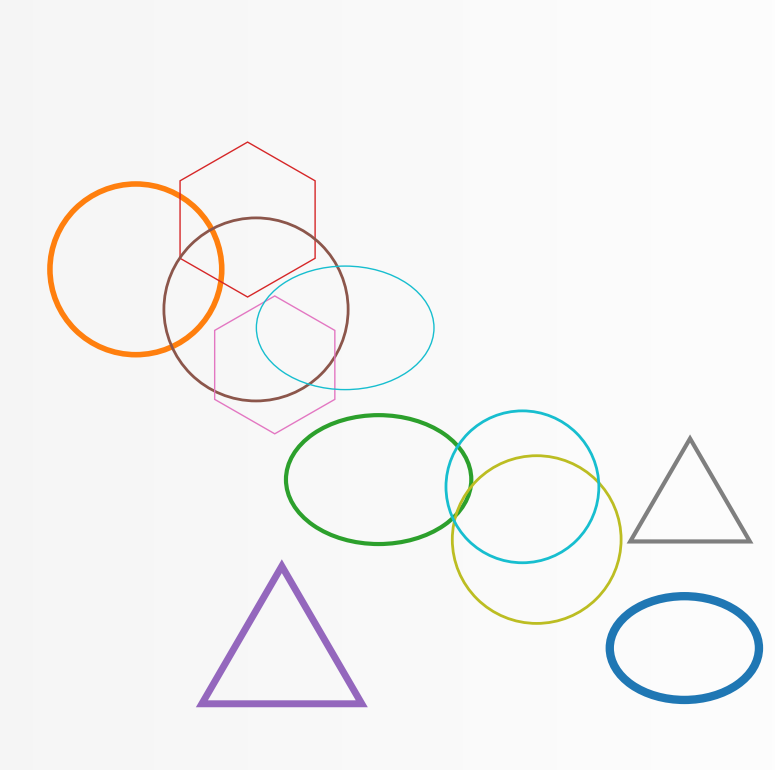[{"shape": "oval", "thickness": 3, "radius": 0.48, "center": [0.883, 0.158]}, {"shape": "circle", "thickness": 2, "radius": 0.55, "center": [0.175, 0.65]}, {"shape": "oval", "thickness": 1.5, "radius": 0.6, "center": [0.489, 0.377]}, {"shape": "hexagon", "thickness": 0.5, "radius": 0.5, "center": [0.319, 0.715]}, {"shape": "triangle", "thickness": 2.5, "radius": 0.6, "center": [0.364, 0.146]}, {"shape": "circle", "thickness": 1, "radius": 0.59, "center": [0.33, 0.598]}, {"shape": "hexagon", "thickness": 0.5, "radius": 0.45, "center": [0.355, 0.526]}, {"shape": "triangle", "thickness": 1.5, "radius": 0.45, "center": [0.89, 0.341]}, {"shape": "circle", "thickness": 1, "radius": 0.54, "center": [0.693, 0.299]}, {"shape": "oval", "thickness": 0.5, "radius": 0.57, "center": [0.445, 0.574]}, {"shape": "circle", "thickness": 1, "radius": 0.49, "center": [0.674, 0.368]}]